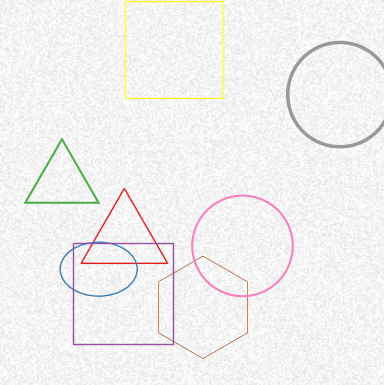[{"shape": "triangle", "thickness": 1, "radius": 0.65, "center": [0.323, 0.381]}, {"shape": "oval", "thickness": 1, "radius": 0.5, "center": [0.256, 0.301]}, {"shape": "triangle", "thickness": 1.5, "radius": 0.55, "center": [0.161, 0.528]}, {"shape": "square", "thickness": 1, "radius": 0.65, "center": [0.319, 0.238]}, {"shape": "square", "thickness": 1, "radius": 0.63, "center": [0.452, 0.872]}, {"shape": "hexagon", "thickness": 0.5, "radius": 0.66, "center": [0.527, 0.202]}, {"shape": "circle", "thickness": 1.5, "radius": 0.65, "center": [0.63, 0.361]}, {"shape": "circle", "thickness": 2.5, "radius": 0.68, "center": [0.883, 0.754]}]